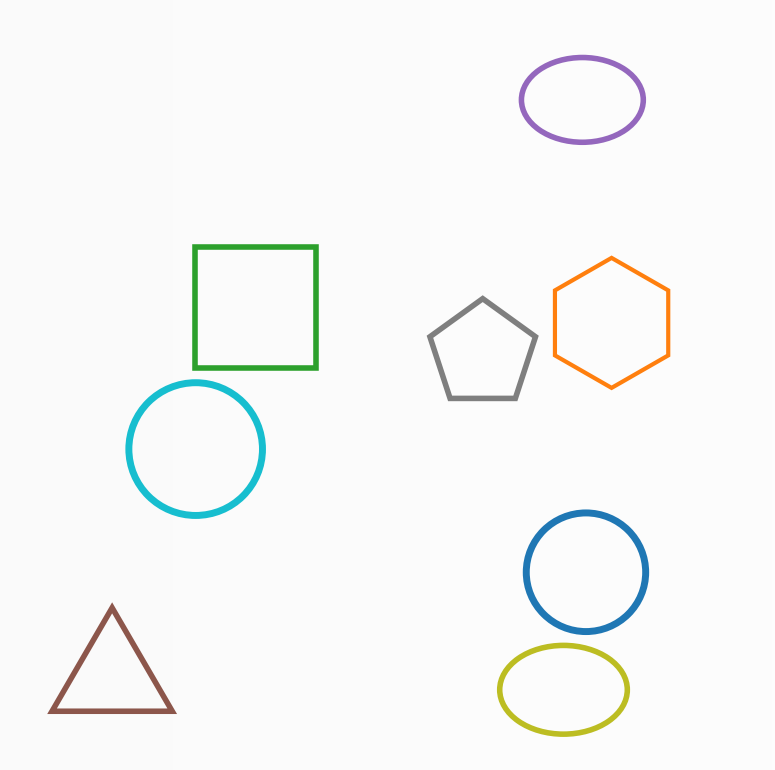[{"shape": "circle", "thickness": 2.5, "radius": 0.39, "center": [0.756, 0.257]}, {"shape": "hexagon", "thickness": 1.5, "radius": 0.42, "center": [0.789, 0.581]}, {"shape": "square", "thickness": 2, "radius": 0.39, "center": [0.33, 0.601]}, {"shape": "oval", "thickness": 2, "radius": 0.39, "center": [0.751, 0.87]}, {"shape": "triangle", "thickness": 2, "radius": 0.45, "center": [0.145, 0.121]}, {"shape": "pentagon", "thickness": 2, "radius": 0.36, "center": [0.623, 0.541]}, {"shape": "oval", "thickness": 2, "radius": 0.41, "center": [0.727, 0.104]}, {"shape": "circle", "thickness": 2.5, "radius": 0.43, "center": [0.252, 0.417]}]